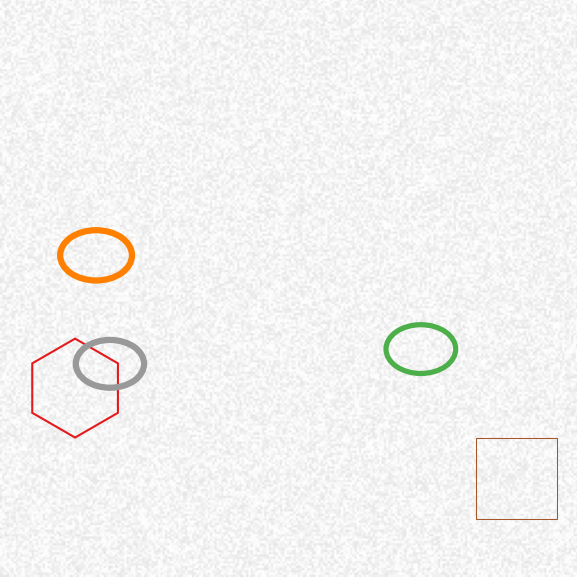[{"shape": "hexagon", "thickness": 1, "radius": 0.43, "center": [0.13, 0.327]}, {"shape": "oval", "thickness": 2.5, "radius": 0.3, "center": [0.729, 0.395]}, {"shape": "oval", "thickness": 3, "radius": 0.31, "center": [0.166, 0.557]}, {"shape": "square", "thickness": 0.5, "radius": 0.35, "center": [0.894, 0.171]}, {"shape": "oval", "thickness": 3, "radius": 0.3, "center": [0.19, 0.369]}]